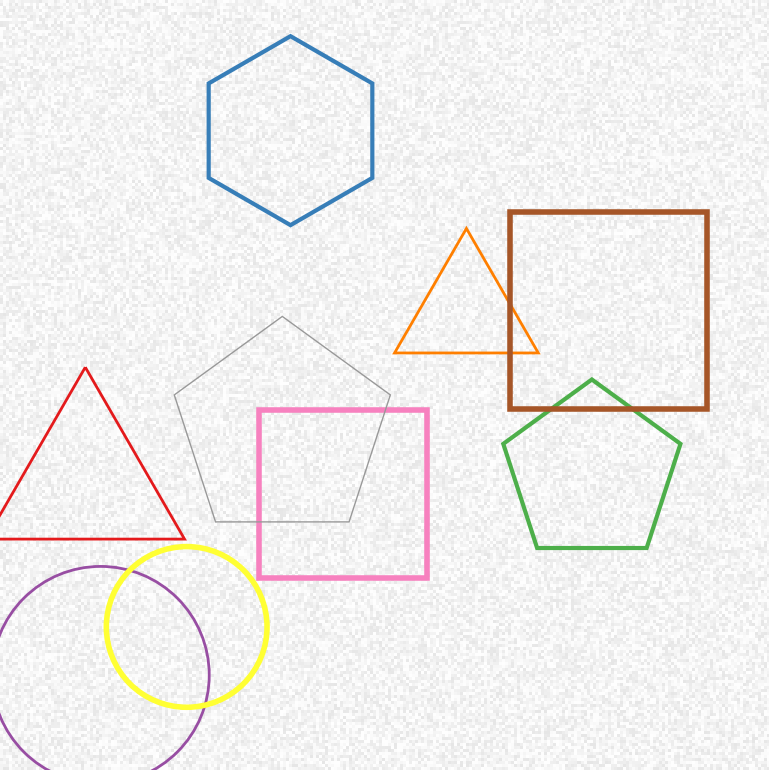[{"shape": "triangle", "thickness": 1, "radius": 0.74, "center": [0.111, 0.374]}, {"shape": "hexagon", "thickness": 1.5, "radius": 0.61, "center": [0.377, 0.83]}, {"shape": "pentagon", "thickness": 1.5, "radius": 0.6, "center": [0.769, 0.386]}, {"shape": "circle", "thickness": 1, "radius": 0.71, "center": [0.131, 0.123]}, {"shape": "triangle", "thickness": 1, "radius": 0.54, "center": [0.606, 0.596]}, {"shape": "circle", "thickness": 2, "radius": 0.52, "center": [0.242, 0.186]}, {"shape": "square", "thickness": 2, "radius": 0.64, "center": [0.79, 0.597]}, {"shape": "square", "thickness": 2, "radius": 0.54, "center": [0.446, 0.359]}, {"shape": "pentagon", "thickness": 0.5, "radius": 0.74, "center": [0.367, 0.442]}]